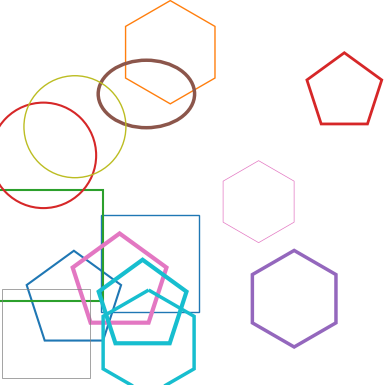[{"shape": "square", "thickness": 1, "radius": 0.63, "center": [0.39, 0.316]}, {"shape": "pentagon", "thickness": 1.5, "radius": 0.64, "center": [0.192, 0.22]}, {"shape": "hexagon", "thickness": 1, "radius": 0.67, "center": [0.442, 0.864]}, {"shape": "square", "thickness": 1.5, "radius": 0.72, "center": [0.124, 0.363]}, {"shape": "circle", "thickness": 1.5, "radius": 0.68, "center": [0.113, 0.596]}, {"shape": "pentagon", "thickness": 2, "radius": 0.51, "center": [0.894, 0.761]}, {"shape": "hexagon", "thickness": 2.5, "radius": 0.63, "center": [0.764, 0.224]}, {"shape": "oval", "thickness": 2.5, "radius": 0.63, "center": [0.38, 0.756]}, {"shape": "pentagon", "thickness": 3, "radius": 0.64, "center": [0.311, 0.266]}, {"shape": "hexagon", "thickness": 0.5, "radius": 0.53, "center": [0.672, 0.476]}, {"shape": "square", "thickness": 0.5, "radius": 0.58, "center": [0.119, 0.134]}, {"shape": "circle", "thickness": 1, "radius": 0.66, "center": [0.195, 0.671]}, {"shape": "pentagon", "thickness": 3, "radius": 0.6, "center": [0.37, 0.205]}, {"shape": "hexagon", "thickness": 2.5, "radius": 0.68, "center": [0.386, 0.11]}]